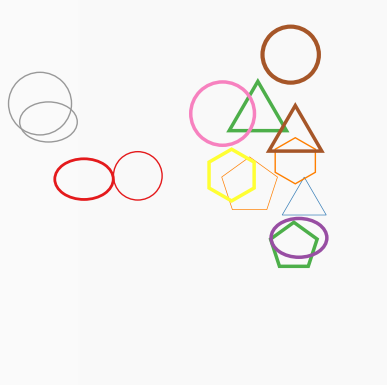[{"shape": "circle", "thickness": 1, "radius": 0.31, "center": [0.356, 0.543]}, {"shape": "oval", "thickness": 2, "radius": 0.38, "center": [0.217, 0.535]}, {"shape": "triangle", "thickness": 0.5, "radius": 0.33, "center": [0.785, 0.474]}, {"shape": "pentagon", "thickness": 2.5, "radius": 0.32, "center": [0.758, 0.359]}, {"shape": "triangle", "thickness": 2.5, "radius": 0.43, "center": [0.665, 0.703]}, {"shape": "oval", "thickness": 2.5, "radius": 0.36, "center": [0.772, 0.382]}, {"shape": "hexagon", "thickness": 1, "radius": 0.3, "center": [0.762, 0.582]}, {"shape": "pentagon", "thickness": 0.5, "radius": 0.38, "center": [0.644, 0.517]}, {"shape": "hexagon", "thickness": 2.5, "radius": 0.34, "center": [0.598, 0.545]}, {"shape": "circle", "thickness": 3, "radius": 0.36, "center": [0.75, 0.858]}, {"shape": "triangle", "thickness": 2.5, "radius": 0.39, "center": [0.762, 0.647]}, {"shape": "circle", "thickness": 2.5, "radius": 0.41, "center": [0.574, 0.705]}, {"shape": "oval", "thickness": 1, "radius": 0.37, "center": [0.125, 0.683]}, {"shape": "circle", "thickness": 1, "radius": 0.41, "center": [0.103, 0.731]}]